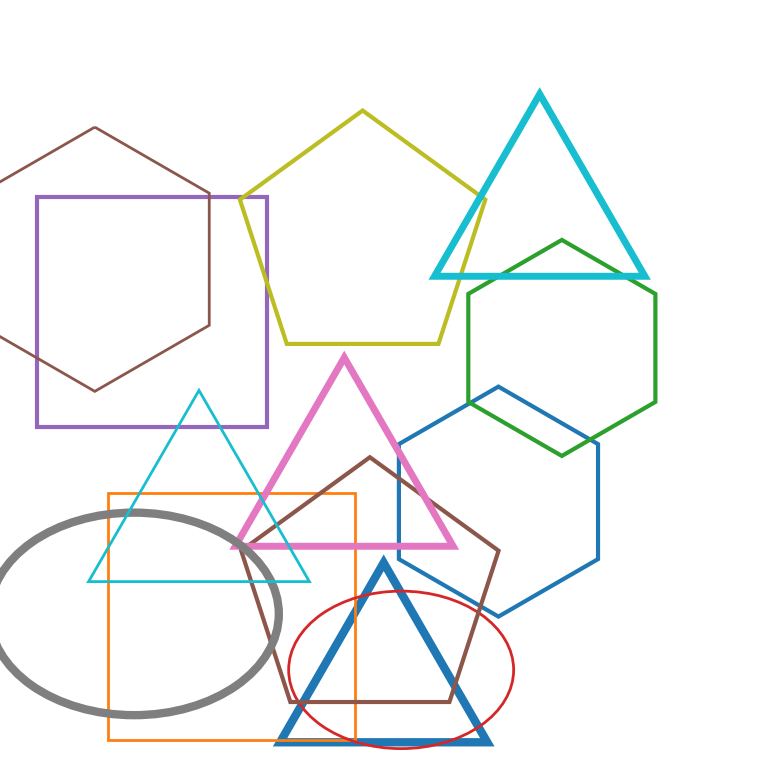[{"shape": "hexagon", "thickness": 1.5, "radius": 0.75, "center": [0.647, 0.349]}, {"shape": "triangle", "thickness": 3, "radius": 0.78, "center": [0.498, 0.114]}, {"shape": "square", "thickness": 1, "radius": 0.8, "center": [0.3, 0.2]}, {"shape": "hexagon", "thickness": 1.5, "radius": 0.7, "center": [0.73, 0.548]}, {"shape": "oval", "thickness": 1, "radius": 0.73, "center": [0.521, 0.13]}, {"shape": "square", "thickness": 1.5, "radius": 0.74, "center": [0.197, 0.595]}, {"shape": "pentagon", "thickness": 1.5, "radius": 0.88, "center": [0.48, 0.23]}, {"shape": "hexagon", "thickness": 1, "radius": 0.86, "center": [0.123, 0.663]}, {"shape": "triangle", "thickness": 2.5, "radius": 0.82, "center": [0.447, 0.372]}, {"shape": "oval", "thickness": 3, "radius": 0.94, "center": [0.174, 0.203]}, {"shape": "pentagon", "thickness": 1.5, "radius": 0.84, "center": [0.471, 0.689]}, {"shape": "triangle", "thickness": 2.5, "radius": 0.79, "center": [0.701, 0.72]}, {"shape": "triangle", "thickness": 1, "radius": 0.83, "center": [0.258, 0.327]}]